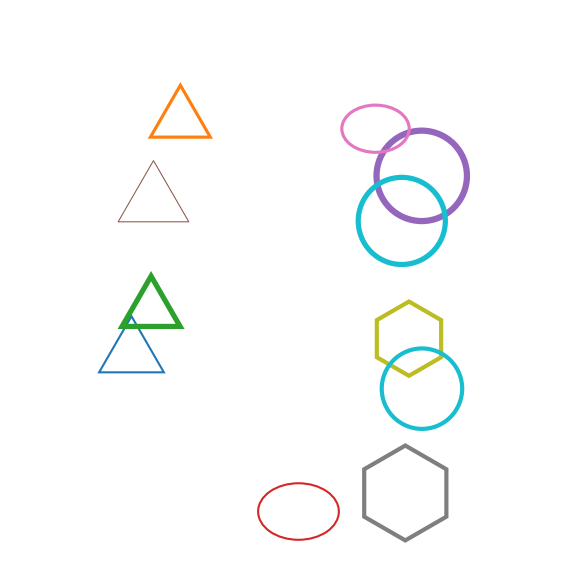[{"shape": "triangle", "thickness": 1, "radius": 0.32, "center": [0.228, 0.387]}, {"shape": "triangle", "thickness": 1.5, "radius": 0.3, "center": [0.312, 0.792]}, {"shape": "triangle", "thickness": 2.5, "radius": 0.29, "center": [0.262, 0.463]}, {"shape": "oval", "thickness": 1, "radius": 0.35, "center": [0.517, 0.113]}, {"shape": "circle", "thickness": 3, "radius": 0.39, "center": [0.73, 0.695]}, {"shape": "triangle", "thickness": 0.5, "radius": 0.35, "center": [0.266, 0.65]}, {"shape": "oval", "thickness": 1.5, "radius": 0.29, "center": [0.65, 0.776]}, {"shape": "hexagon", "thickness": 2, "radius": 0.41, "center": [0.702, 0.145]}, {"shape": "hexagon", "thickness": 2, "radius": 0.32, "center": [0.708, 0.413]}, {"shape": "circle", "thickness": 2.5, "radius": 0.38, "center": [0.696, 0.617]}, {"shape": "circle", "thickness": 2, "radius": 0.35, "center": [0.731, 0.326]}]